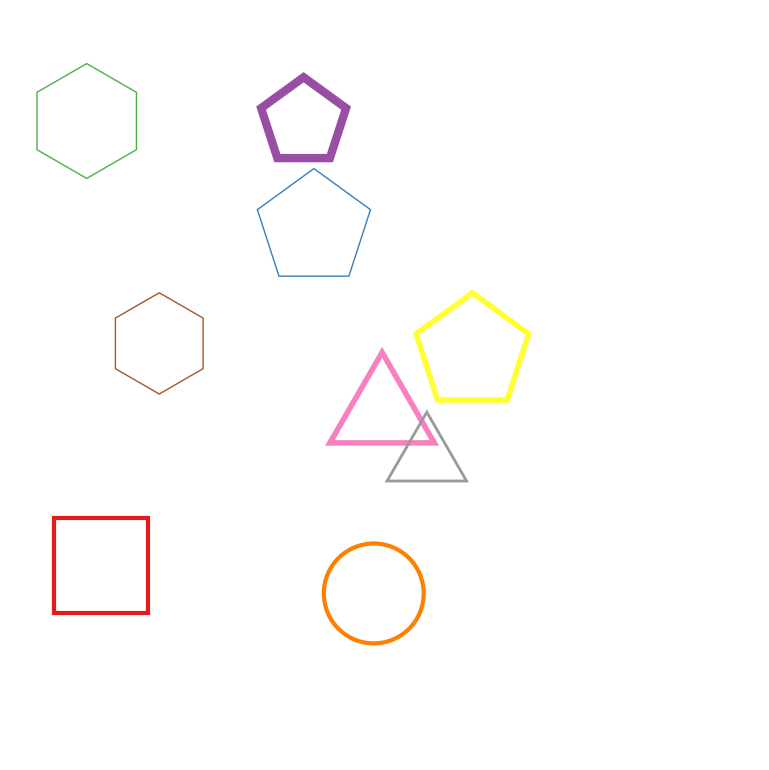[{"shape": "square", "thickness": 1.5, "radius": 0.31, "center": [0.131, 0.266]}, {"shape": "pentagon", "thickness": 0.5, "radius": 0.39, "center": [0.408, 0.704]}, {"shape": "hexagon", "thickness": 0.5, "radius": 0.37, "center": [0.113, 0.843]}, {"shape": "pentagon", "thickness": 3, "radius": 0.29, "center": [0.394, 0.842]}, {"shape": "circle", "thickness": 1.5, "radius": 0.32, "center": [0.485, 0.229]}, {"shape": "pentagon", "thickness": 2, "radius": 0.38, "center": [0.613, 0.543]}, {"shape": "hexagon", "thickness": 0.5, "radius": 0.33, "center": [0.207, 0.554]}, {"shape": "triangle", "thickness": 2, "radius": 0.39, "center": [0.496, 0.464]}, {"shape": "triangle", "thickness": 1, "radius": 0.3, "center": [0.554, 0.405]}]